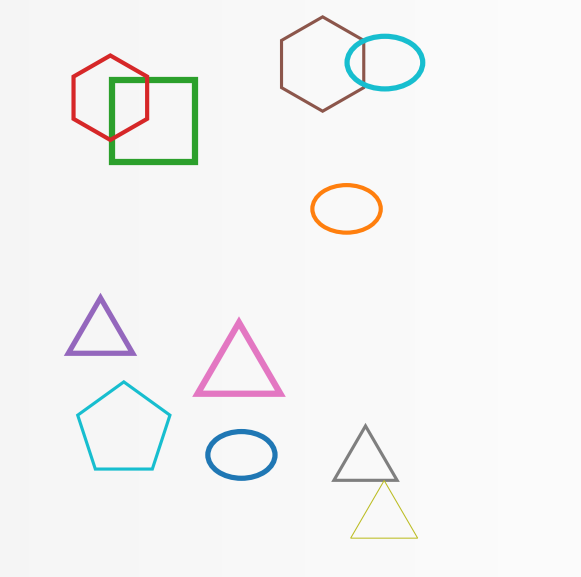[{"shape": "oval", "thickness": 2.5, "radius": 0.29, "center": [0.415, 0.211]}, {"shape": "oval", "thickness": 2, "radius": 0.29, "center": [0.596, 0.637]}, {"shape": "square", "thickness": 3, "radius": 0.35, "center": [0.264, 0.79]}, {"shape": "hexagon", "thickness": 2, "radius": 0.37, "center": [0.19, 0.83]}, {"shape": "triangle", "thickness": 2.5, "radius": 0.32, "center": [0.173, 0.419]}, {"shape": "hexagon", "thickness": 1.5, "radius": 0.41, "center": [0.555, 0.888]}, {"shape": "triangle", "thickness": 3, "radius": 0.41, "center": [0.411, 0.358]}, {"shape": "triangle", "thickness": 1.5, "radius": 0.31, "center": [0.629, 0.199]}, {"shape": "triangle", "thickness": 0.5, "radius": 0.33, "center": [0.661, 0.101]}, {"shape": "oval", "thickness": 2.5, "radius": 0.33, "center": [0.662, 0.891]}, {"shape": "pentagon", "thickness": 1.5, "radius": 0.42, "center": [0.213, 0.254]}]